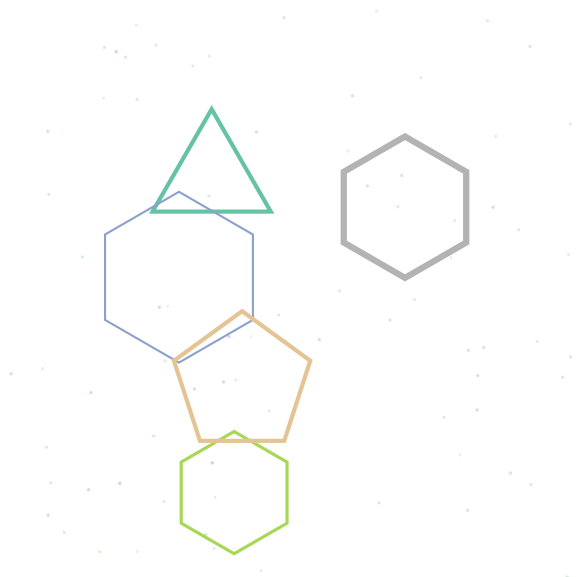[{"shape": "triangle", "thickness": 2, "radius": 0.59, "center": [0.367, 0.692]}, {"shape": "hexagon", "thickness": 1, "radius": 0.74, "center": [0.31, 0.519]}, {"shape": "hexagon", "thickness": 1.5, "radius": 0.53, "center": [0.405, 0.146]}, {"shape": "pentagon", "thickness": 2, "radius": 0.62, "center": [0.419, 0.336]}, {"shape": "hexagon", "thickness": 3, "radius": 0.61, "center": [0.701, 0.64]}]